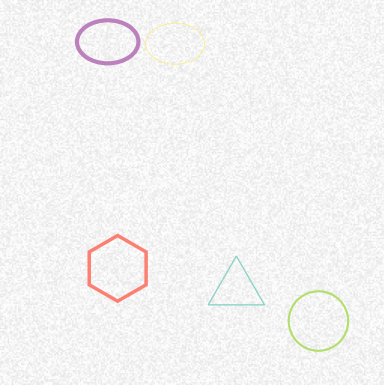[{"shape": "triangle", "thickness": 1, "radius": 0.42, "center": [0.614, 0.25]}, {"shape": "hexagon", "thickness": 2.5, "radius": 0.43, "center": [0.306, 0.303]}, {"shape": "circle", "thickness": 1.5, "radius": 0.39, "center": [0.827, 0.166]}, {"shape": "oval", "thickness": 3, "radius": 0.4, "center": [0.28, 0.891]}, {"shape": "oval", "thickness": 0.5, "radius": 0.38, "center": [0.455, 0.886]}]